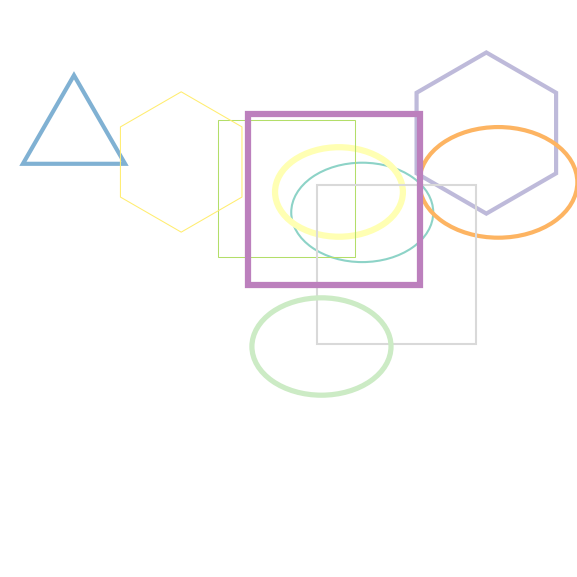[{"shape": "oval", "thickness": 1, "radius": 0.61, "center": [0.627, 0.631]}, {"shape": "oval", "thickness": 3, "radius": 0.55, "center": [0.587, 0.667]}, {"shape": "hexagon", "thickness": 2, "radius": 0.7, "center": [0.842, 0.769]}, {"shape": "triangle", "thickness": 2, "radius": 0.51, "center": [0.128, 0.767]}, {"shape": "oval", "thickness": 2, "radius": 0.68, "center": [0.863, 0.683]}, {"shape": "square", "thickness": 0.5, "radius": 0.59, "center": [0.496, 0.673]}, {"shape": "square", "thickness": 1, "radius": 0.69, "center": [0.686, 0.541]}, {"shape": "square", "thickness": 3, "radius": 0.74, "center": [0.578, 0.654]}, {"shape": "oval", "thickness": 2.5, "radius": 0.6, "center": [0.557, 0.399]}, {"shape": "hexagon", "thickness": 0.5, "radius": 0.61, "center": [0.314, 0.719]}]